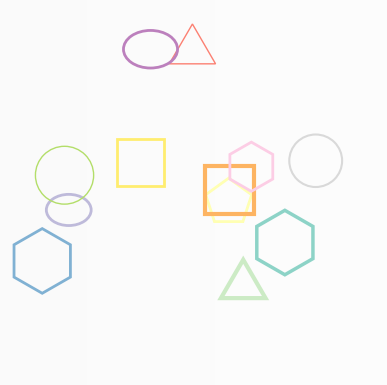[{"shape": "hexagon", "thickness": 2.5, "radius": 0.42, "center": [0.735, 0.37]}, {"shape": "pentagon", "thickness": 2, "radius": 0.31, "center": [0.59, 0.475]}, {"shape": "oval", "thickness": 2, "radius": 0.29, "center": [0.177, 0.455]}, {"shape": "triangle", "thickness": 1, "radius": 0.34, "center": [0.497, 0.869]}, {"shape": "hexagon", "thickness": 2, "radius": 0.42, "center": [0.109, 0.322]}, {"shape": "square", "thickness": 3, "radius": 0.31, "center": [0.592, 0.506]}, {"shape": "circle", "thickness": 1, "radius": 0.38, "center": [0.167, 0.545]}, {"shape": "hexagon", "thickness": 2, "radius": 0.32, "center": [0.649, 0.567]}, {"shape": "circle", "thickness": 1.5, "radius": 0.34, "center": [0.815, 0.582]}, {"shape": "oval", "thickness": 2, "radius": 0.35, "center": [0.388, 0.872]}, {"shape": "triangle", "thickness": 3, "radius": 0.33, "center": [0.628, 0.259]}, {"shape": "square", "thickness": 2, "radius": 0.3, "center": [0.362, 0.578]}]